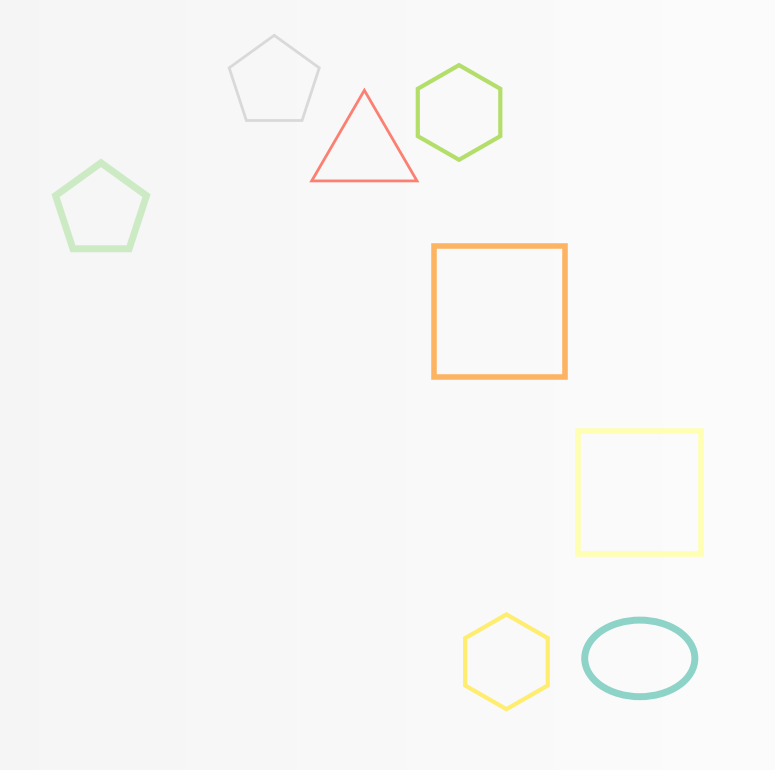[{"shape": "oval", "thickness": 2.5, "radius": 0.36, "center": [0.826, 0.145]}, {"shape": "square", "thickness": 2, "radius": 0.4, "center": [0.825, 0.361]}, {"shape": "triangle", "thickness": 1, "radius": 0.39, "center": [0.47, 0.804]}, {"shape": "square", "thickness": 2, "radius": 0.43, "center": [0.644, 0.596]}, {"shape": "hexagon", "thickness": 1.5, "radius": 0.31, "center": [0.592, 0.854]}, {"shape": "pentagon", "thickness": 1, "radius": 0.31, "center": [0.354, 0.893]}, {"shape": "pentagon", "thickness": 2.5, "radius": 0.31, "center": [0.13, 0.727]}, {"shape": "hexagon", "thickness": 1.5, "radius": 0.31, "center": [0.653, 0.141]}]